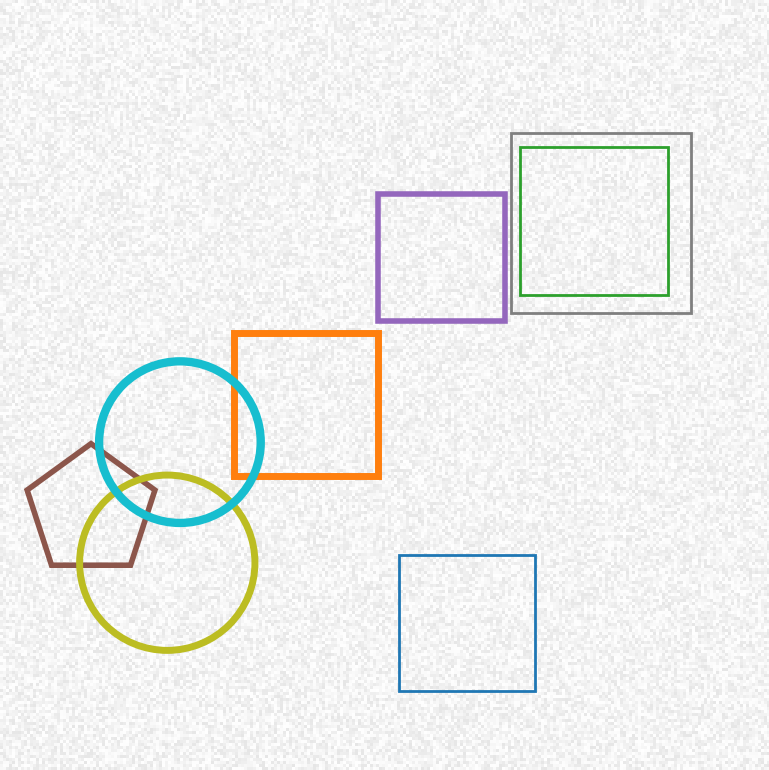[{"shape": "square", "thickness": 1, "radius": 0.44, "center": [0.606, 0.191]}, {"shape": "square", "thickness": 2.5, "radius": 0.46, "center": [0.397, 0.474]}, {"shape": "square", "thickness": 1, "radius": 0.48, "center": [0.771, 0.713]}, {"shape": "square", "thickness": 2, "radius": 0.41, "center": [0.573, 0.666]}, {"shape": "pentagon", "thickness": 2, "radius": 0.44, "center": [0.118, 0.337]}, {"shape": "square", "thickness": 1, "radius": 0.58, "center": [0.781, 0.711]}, {"shape": "circle", "thickness": 2.5, "radius": 0.57, "center": [0.217, 0.269]}, {"shape": "circle", "thickness": 3, "radius": 0.52, "center": [0.234, 0.426]}]